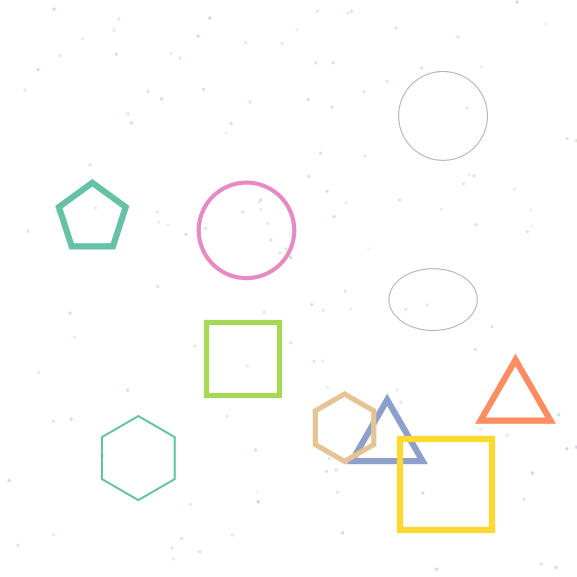[{"shape": "hexagon", "thickness": 1, "radius": 0.36, "center": [0.24, 0.206]}, {"shape": "pentagon", "thickness": 3, "radius": 0.3, "center": [0.16, 0.622]}, {"shape": "triangle", "thickness": 3, "radius": 0.35, "center": [0.893, 0.306]}, {"shape": "triangle", "thickness": 3, "radius": 0.35, "center": [0.671, 0.236]}, {"shape": "circle", "thickness": 2, "radius": 0.41, "center": [0.427, 0.6]}, {"shape": "square", "thickness": 2.5, "radius": 0.32, "center": [0.421, 0.379]}, {"shape": "square", "thickness": 3, "radius": 0.4, "center": [0.772, 0.16]}, {"shape": "hexagon", "thickness": 2.5, "radius": 0.29, "center": [0.597, 0.259]}, {"shape": "circle", "thickness": 0.5, "radius": 0.38, "center": [0.767, 0.798]}, {"shape": "oval", "thickness": 0.5, "radius": 0.38, "center": [0.75, 0.48]}]